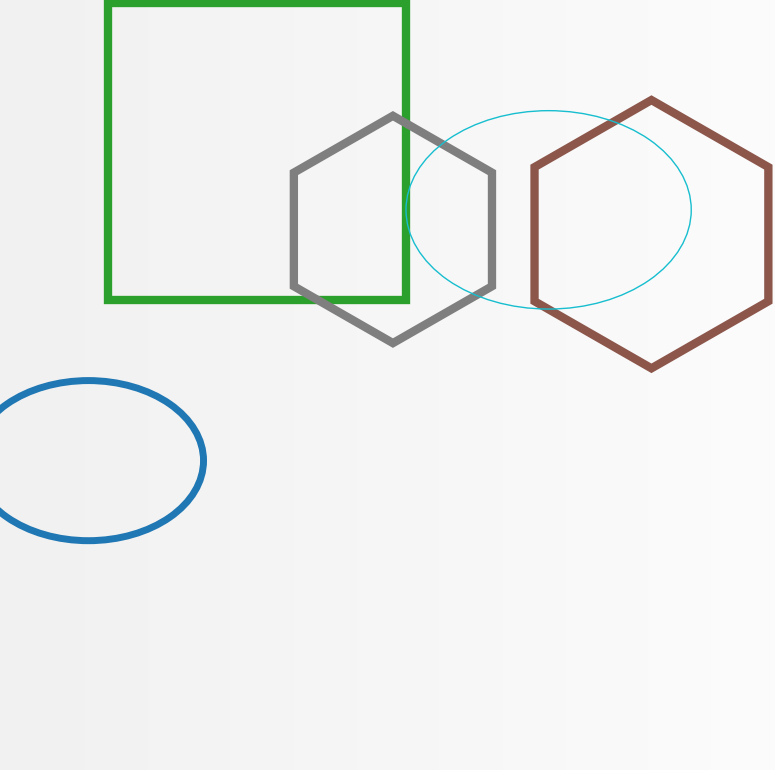[{"shape": "oval", "thickness": 2.5, "radius": 0.74, "center": [0.114, 0.402]}, {"shape": "square", "thickness": 3, "radius": 0.96, "center": [0.332, 0.803]}, {"shape": "hexagon", "thickness": 3, "radius": 0.87, "center": [0.841, 0.696]}, {"shape": "hexagon", "thickness": 3, "radius": 0.74, "center": [0.507, 0.702]}, {"shape": "oval", "thickness": 0.5, "radius": 0.92, "center": [0.708, 0.727]}]